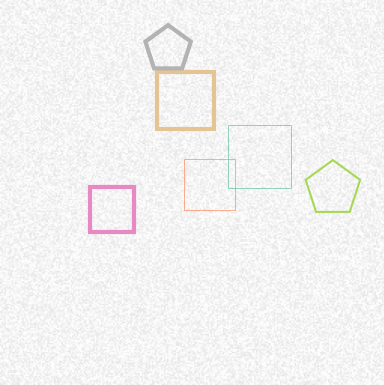[{"shape": "square", "thickness": 0.5, "radius": 0.41, "center": [0.674, 0.593]}, {"shape": "square", "thickness": 0.5, "radius": 0.33, "center": [0.543, 0.522]}, {"shape": "square", "thickness": 3, "radius": 0.29, "center": [0.291, 0.456]}, {"shape": "pentagon", "thickness": 1.5, "radius": 0.37, "center": [0.865, 0.51]}, {"shape": "square", "thickness": 3, "radius": 0.37, "center": [0.483, 0.738]}, {"shape": "pentagon", "thickness": 3, "radius": 0.31, "center": [0.437, 0.873]}]